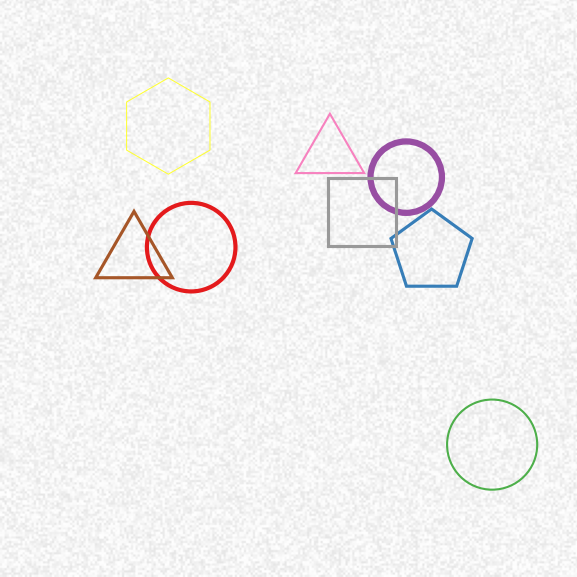[{"shape": "circle", "thickness": 2, "radius": 0.38, "center": [0.331, 0.571]}, {"shape": "pentagon", "thickness": 1.5, "radius": 0.37, "center": [0.747, 0.563]}, {"shape": "circle", "thickness": 1, "radius": 0.39, "center": [0.852, 0.229]}, {"shape": "circle", "thickness": 3, "radius": 0.31, "center": [0.703, 0.692]}, {"shape": "hexagon", "thickness": 0.5, "radius": 0.42, "center": [0.291, 0.781]}, {"shape": "triangle", "thickness": 1.5, "radius": 0.38, "center": [0.232, 0.557]}, {"shape": "triangle", "thickness": 1, "radius": 0.34, "center": [0.571, 0.734]}, {"shape": "square", "thickness": 1.5, "radius": 0.3, "center": [0.627, 0.632]}]